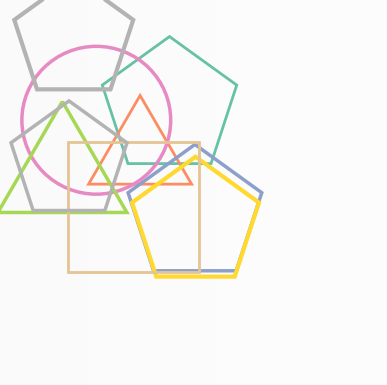[{"shape": "pentagon", "thickness": 2, "radius": 0.91, "center": [0.437, 0.723]}, {"shape": "triangle", "thickness": 2, "radius": 0.77, "center": [0.362, 0.598]}, {"shape": "pentagon", "thickness": 2.5, "radius": 0.91, "center": [0.503, 0.443]}, {"shape": "circle", "thickness": 2.5, "radius": 0.96, "center": [0.248, 0.688]}, {"shape": "triangle", "thickness": 2.5, "radius": 0.96, "center": [0.161, 0.544]}, {"shape": "pentagon", "thickness": 3, "radius": 0.86, "center": [0.505, 0.421]}, {"shape": "square", "thickness": 2, "radius": 0.84, "center": [0.344, 0.462]}, {"shape": "pentagon", "thickness": 2.5, "radius": 0.79, "center": [0.178, 0.58]}, {"shape": "pentagon", "thickness": 3, "radius": 0.81, "center": [0.19, 0.898]}]